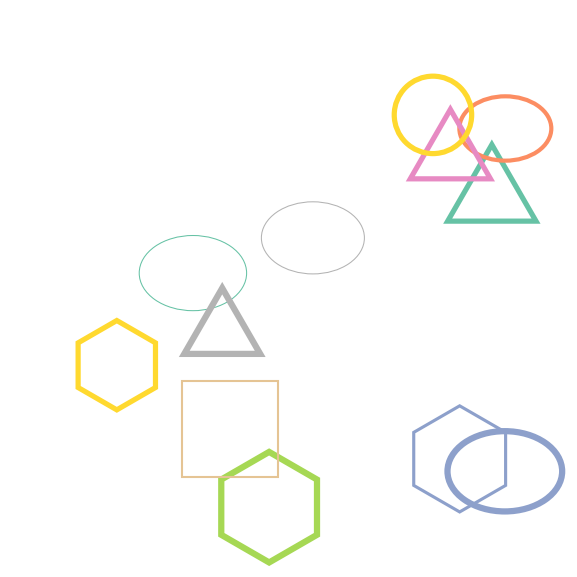[{"shape": "triangle", "thickness": 2.5, "radius": 0.44, "center": [0.852, 0.66]}, {"shape": "oval", "thickness": 0.5, "radius": 0.46, "center": [0.334, 0.526]}, {"shape": "oval", "thickness": 2, "radius": 0.4, "center": [0.875, 0.777]}, {"shape": "hexagon", "thickness": 1.5, "radius": 0.46, "center": [0.796, 0.205]}, {"shape": "oval", "thickness": 3, "radius": 0.5, "center": [0.874, 0.183]}, {"shape": "triangle", "thickness": 2.5, "radius": 0.4, "center": [0.78, 0.73]}, {"shape": "hexagon", "thickness": 3, "radius": 0.48, "center": [0.466, 0.121]}, {"shape": "hexagon", "thickness": 2.5, "radius": 0.39, "center": [0.202, 0.367]}, {"shape": "circle", "thickness": 2.5, "radius": 0.34, "center": [0.75, 0.8]}, {"shape": "square", "thickness": 1, "radius": 0.42, "center": [0.398, 0.256]}, {"shape": "oval", "thickness": 0.5, "radius": 0.45, "center": [0.542, 0.587]}, {"shape": "triangle", "thickness": 3, "radius": 0.38, "center": [0.385, 0.424]}]